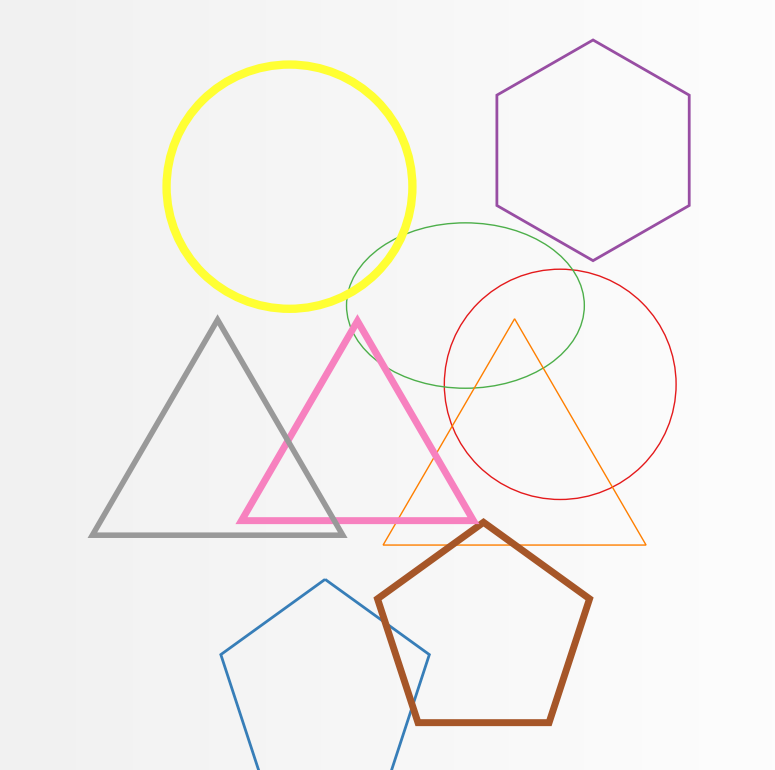[{"shape": "circle", "thickness": 0.5, "radius": 0.75, "center": [0.723, 0.501]}, {"shape": "pentagon", "thickness": 1, "radius": 0.71, "center": [0.419, 0.106]}, {"shape": "oval", "thickness": 0.5, "radius": 0.77, "center": [0.601, 0.603]}, {"shape": "hexagon", "thickness": 1, "radius": 0.72, "center": [0.765, 0.805]}, {"shape": "triangle", "thickness": 0.5, "radius": 0.98, "center": [0.664, 0.39]}, {"shape": "circle", "thickness": 3, "radius": 0.79, "center": [0.374, 0.758]}, {"shape": "pentagon", "thickness": 2.5, "radius": 0.72, "center": [0.624, 0.178]}, {"shape": "triangle", "thickness": 2.5, "radius": 0.86, "center": [0.461, 0.41]}, {"shape": "triangle", "thickness": 2, "radius": 0.93, "center": [0.281, 0.398]}]